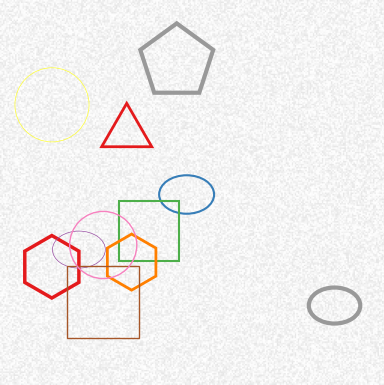[{"shape": "triangle", "thickness": 2, "radius": 0.38, "center": [0.329, 0.656]}, {"shape": "hexagon", "thickness": 2.5, "radius": 0.41, "center": [0.135, 0.307]}, {"shape": "oval", "thickness": 1.5, "radius": 0.36, "center": [0.485, 0.495]}, {"shape": "square", "thickness": 1.5, "radius": 0.39, "center": [0.387, 0.399]}, {"shape": "oval", "thickness": 0.5, "radius": 0.34, "center": [0.205, 0.352]}, {"shape": "hexagon", "thickness": 2, "radius": 0.36, "center": [0.342, 0.319]}, {"shape": "circle", "thickness": 0.5, "radius": 0.48, "center": [0.135, 0.728]}, {"shape": "square", "thickness": 1, "radius": 0.47, "center": [0.267, 0.217]}, {"shape": "circle", "thickness": 1, "radius": 0.44, "center": [0.268, 0.364]}, {"shape": "oval", "thickness": 3, "radius": 0.33, "center": [0.869, 0.206]}, {"shape": "pentagon", "thickness": 3, "radius": 0.5, "center": [0.459, 0.84]}]